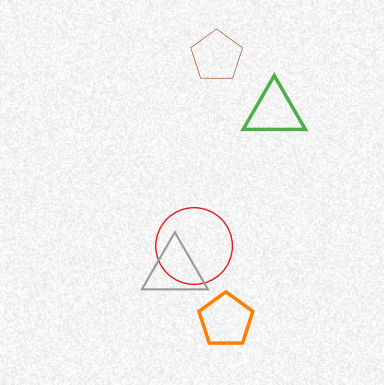[{"shape": "circle", "thickness": 1, "radius": 0.5, "center": [0.504, 0.361]}, {"shape": "triangle", "thickness": 2.5, "radius": 0.47, "center": [0.712, 0.711]}, {"shape": "pentagon", "thickness": 2.5, "radius": 0.37, "center": [0.587, 0.168]}, {"shape": "pentagon", "thickness": 0.5, "radius": 0.35, "center": [0.563, 0.854]}, {"shape": "triangle", "thickness": 1.5, "radius": 0.49, "center": [0.454, 0.298]}]